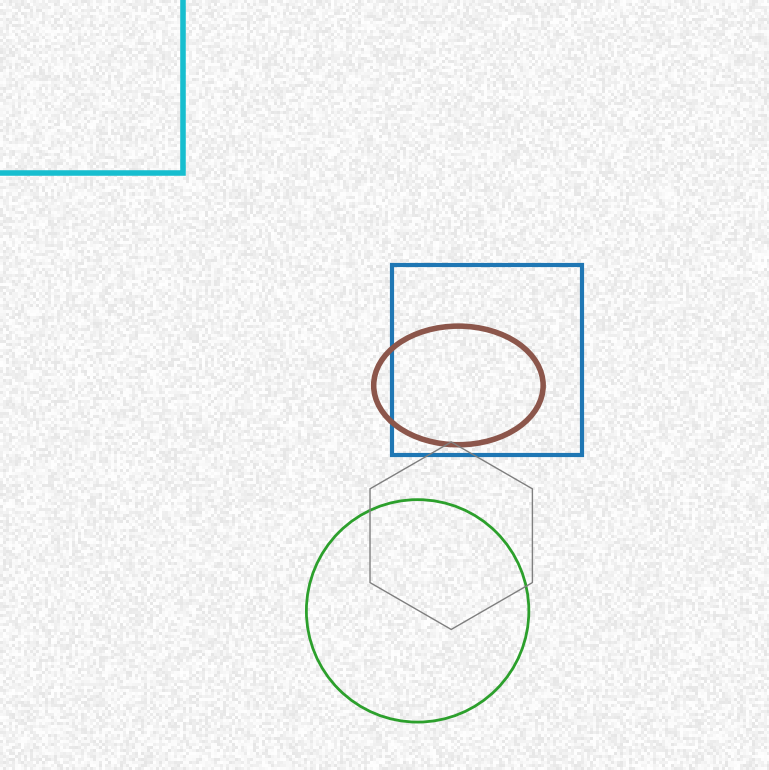[{"shape": "square", "thickness": 1.5, "radius": 0.62, "center": [0.633, 0.532]}, {"shape": "circle", "thickness": 1, "radius": 0.72, "center": [0.542, 0.207]}, {"shape": "oval", "thickness": 2, "radius": 0.55, "center": [0.595, 0.499]}, {"shape": "hexagon", "thickness": 0.5, "radius": 0.61, "center": [0.586, 0.304]}, {"shape": "square", "thickness": 2, "radius": 0.61, "center": [0.117, 0.896]}]